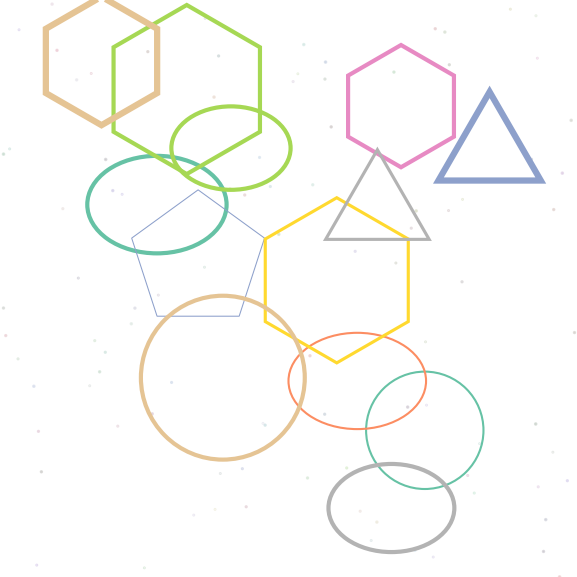[{"shape": "oval", "thickness": 2, "radius": 0.6, "center": [0.272, 0.645]}, {"shape": "circle", "thickness": 1, "radius": 0.51, "center": [0.736, 0.254]}, {"shape": "oval", "thickness": 1, "radius": 0.6, "center": [0.619, 0.339]}, {"shape": "triangle", "thickness": 3, "radius": 0.51, "center": [0.848, 0.738]}, {"shape": "pentagon", "thickness": 0.5, "radius": 0.6, "center": [0.343, 0.549]}, {"shape": "hexagon", "thickness": 2, "radius": 0.53, "center": [0.694, 0.815]}, {"shape": "oval", "thickness": 2, "radius": 0.52, "center": [0.4, 0.743]}, {"shape": "hexagon", "thickness": 2, "radius": 0.73, "center": [0.323, 0.844]}, {"shape": "hexagon", "thickness": 1.5, "radius": 0.71, "center": [0.583, 0.514]}, {"shape": "hexagon", "thickness": 3, "radius": 0.56, "center": [0.176, 0.894]}, {"shape": "circle", "thickness": 2, "radius": 0.71, "center": [0.386, 0.345]}, {"shape": "triangle", "thickness": 1.5, "radius": 0.52, "center": [0.653, 0.636]}, {"shape": "oval", "thickness": 2, "radius": 0.54, "center": [0.678, 0.119]}]